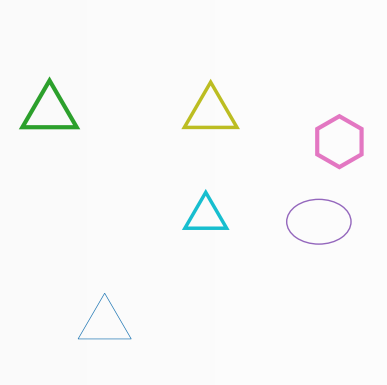[{"shape": "triangle", "thickness": 0.5, "radius": 0.4, "center": [0.27, 0.159]}, {"shape": "triangle", "thickness": 3, "radius": 0.4, "center": [0.128, 0.71]}, {"shape": "oval", "thickness": 1, "radius": 0.42, "center": [0.823, 0.424]}, {"shape": "hexagon", "thickness": 3, "radius": 0.33, "center": [0.876, 0.632]}, {"shape": "triangle", "thickness": 2.5, "radius": 0.39, "center": [0.544, 0.708]}, {"shape": "triangle", "thickness": 2.5, "radius": 0.31, "center": [0.531, 0.438]}]